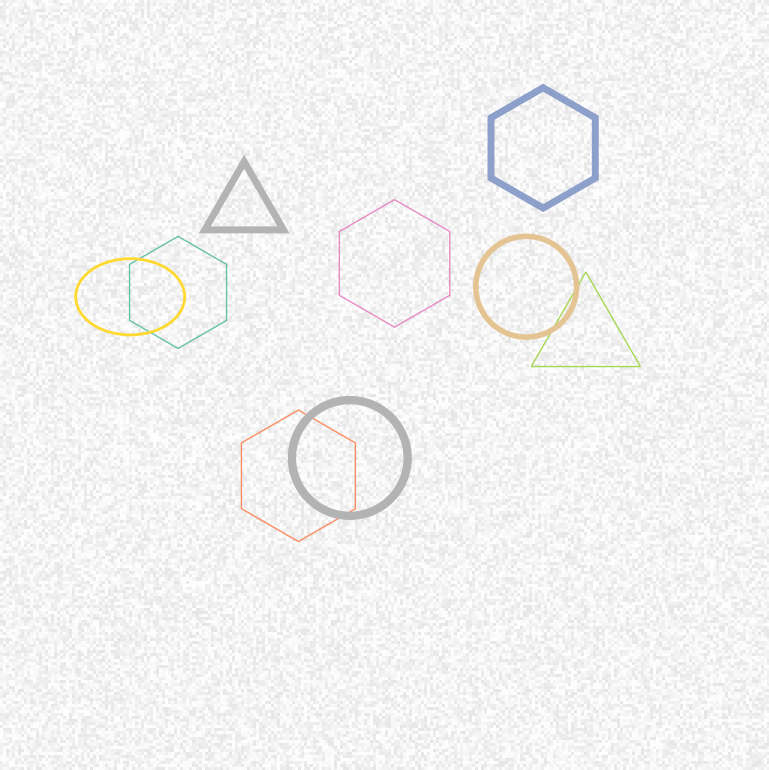[{"shape": "hexagon", "thickness": 0.5, "radius": 0.36, "center": [0.231, 0.62]}, {"shape": "hexagon", "thickness": 0.5, "radius": 0.43, "center": [0.388, 0.382]}, {"shape": "hexagon", "thickness": 2.5, "radius": 0.39, "center": [0.705, 0.808]}, {"shape": "hexagon", "thickness": 0.5, "radius": 0.41, "center": [0.512, 0.658]}, {"shape": "triangle", "thickness": 0.5, "radius": 0.41, "center": [0.761, 0.565]}, {"shape": "oval", "thickness": 1, "radius": 0.35, "center": [0.169, 0.615]}, {"shape": "circle", "thickness": 2, "radius": 0.33, "center": [0.683, 0.628]}, {"shape": "circle", "thickness": 3, "radius": 0.38, "center": [0.454, 0.405]}, {"shape": "triangle", "thickness": 2.5, "radius": 0.3, "center": [0.317, 0.731]}]